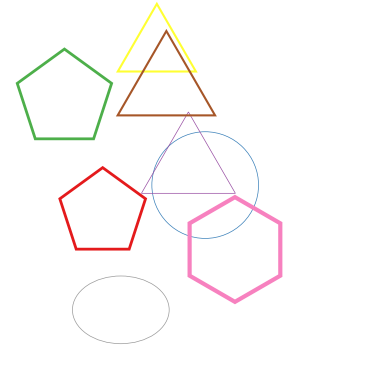[{"shape": "pentagon", "thickness": 2, "radius": 0.59, "center": [0.267, 0.448]}, {"shape": "circle", "thickness": 0.5, "radius": 0.69, "center": [0.533, 0.519]}, {"shape": "pentagon", "thickness": 2, "radius": 0.64, "center": [0.167, 0.744]}, {"shape": "triangle", "thickness": 0.5, "radius": 0.7, "center": [0.489, 0.568]}, {"shape": "triangle", "thickness": 1.5, "radius": 0.59, "center": [0.407, 0.873]}, {"shape": "triangle", "thickness": 1.5, "radius": 0.73, "center": [0.432, 0.773]}, {"shape": "hexagon", "thickness": 3, "radius": 0.68, "center": [0.61, 0.352]}, {"shape": "oval", "thickness": 0.5, "radius": 0.63, "center": [0.314, 0.195]}]